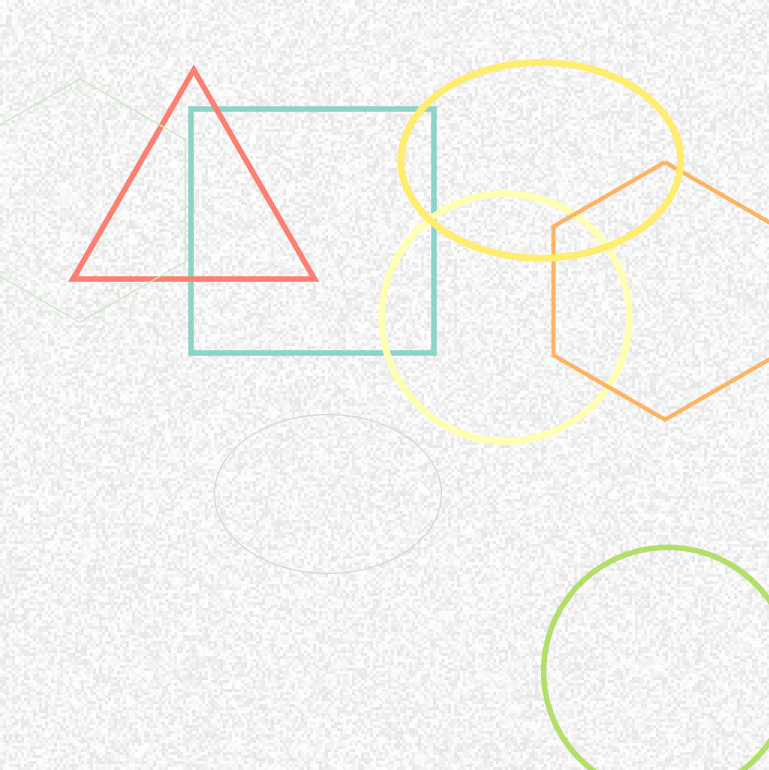[{"shape": "square", "thickness": 2, "radius": 0.79, "center": [0.405, 0.7]}, {"shape": "circle", "thickness": 2.5, "radius": 0.8, "center": [0.656, 0.588]}, {"shape": "triangle", "thickness": 2, "radius": 0.91, "center": [0.252, 0.728]}, {"shape": "hexagon", "thickness": 1.5, "radius": 0.84, "center": [0.864, 0.622]}, {"shape": "circle", "thickness": 2, "radius": 0.81, "center": [0.867, 0.128]}, {"shape": "oval", "thickness": 0.5, "radius": 0.74, "center": [0.426, 0.358]}, {"shape": "hexagon", "thickness": 0.5, "radius": 0.79, "center": [0.104, 0.739]}, {"shape": "oval", "thickness": 2.5, "radius": 0.91, "center": [0.702, 0.792]}]